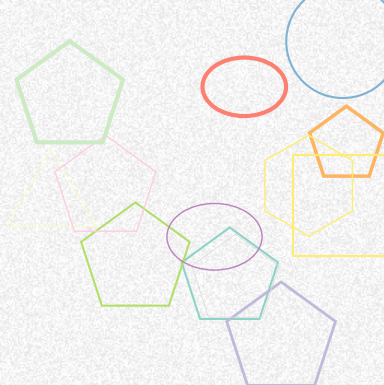[{"shape": "pentagon", "thickness": 1.5, "radius": 0.66, "center": [0.597, 0.278]}, {"shape": "triangle", "thickness": 0.5, "radius": 0.67, "center": [0.133, 0.479]}, {"shape": "pentagon", "thickness": 2, "radius": 0.74, "center": [0.73, 0.119]}, {"shape": "oval", "thickness": 3, "radius": 0.54, "center": [0.634, 0.774]}, {"shape": "circle", "thickness": 1.5, "radius": 0.74, "center": [0.891, 0.892]}, {"shape": "pentagon", "thickness": 2.5, "radius": 0.5, "center": [0.9, 0.624]}, {"shape": "pentagon", "thickness": 1.5, "radius": 0.74, "center": [0.352, 0.326]}, {"shape": "pentagon", "thickness": 1, "radius": 0.69, "center": [0.274, 0.511]}, {"shape": "pentagon", "thickness": 0.5, "radius": 0.6, "center": [0.612, 0.273]}, {"shape": "oval", "thickness": 1, "radius": 0.62, "center": [0.557, 0.385]}, {"shape": "pentagon", "thickness": 3, "radius": 0.73, "center": [0.181, 0.748]}, {"shape": "hexagon", "thickness": 1, "radius": 0.66, "center": [0.802, 0.518]}, {"shape": "square", "thickness": 1.5, "radius": 0.65, "center": [0.892, 0.466]}]